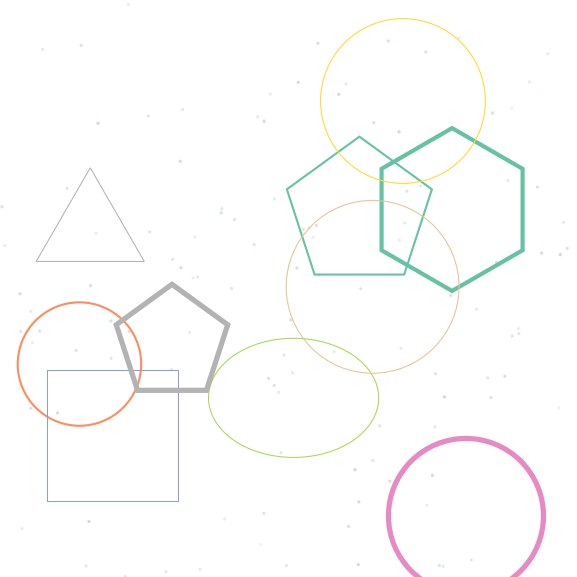[{"shape": "hexagon", "thickness": 2, "radius": 0.7, "center": [0.783, 0.636]}, {"shape": "pentagon", "thickness": 1, "radius": 0.66, "center": [0.622, 0.631]}, {"shape": "circle", "thickness": 1, "radius": 0.53, "center": [0.138, 0.369]}, {"shape": "square", "thickness": 0.5, "radius": 0.57, "center": [0.195, 0.246]}, {"shape": "circle", "thickness": 2.5, "radius": 0.67, "center": [0.807, 0.106]}, {"shape": "oval", "thickness": 0.5, "radius": 0.74, "center": [0.508, 0.31]}, {"shape": "circle", "thickness": 0.5, "radius": 0.71, "center": [0.698, 0.824]}, {"shape": "circle", "thickness": 0.5, "radius": 0.75, "center": [0.645, 0.502]}, {"shape": "triangle", "thickness": 0.5, "radius": 0.54, "center": [0.156, 0.6]}, {"shape": "pentagon", "thickness": 2.5, "radius": 0.51, "center": [0.298, 0.405]}]